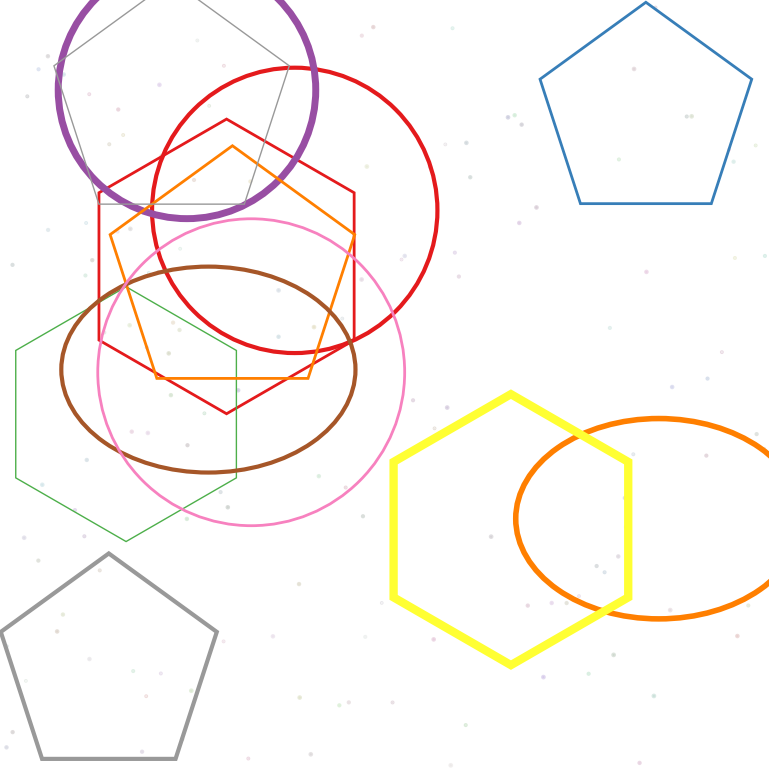[{"shape": "circle", "thickness": 1.5, "radius": 0.93, "center": [0.383, 0.727]}, {"shape": "hexagon", "thickness": 1, "radius": 0.96, "center": [0.294, 0.654]}, {"shape": "pentagon", "thickness": 1, "radius": 0.72, "center": [0.839, 0.852]}, {"shape": "hexagon", "thickness": 0.5, "radius": 0.83, "center": [0.164, 0.462]}, {"shape": "circle", "thickness": 2.5, "radius": 0.84, "center": [0.243, 0.883]}, {"shape": "oval", "thickness": 2, "radius": 0.93, "center": [0.856, 0.326]}, {"shape": "pentagon", "thickness": 1, "radius": 0.84, "center": [0.302, 0.644]}, {"shape": "hexagon", "thickness": 3, "radius": 0.88, "center": [0.664, 0.312]}, {"shape": "oval", "thickness": 1.5, "radius": 0.96, "center": [0.271, 0.52]}, {"shape": "circle", "thickness": 1, "radius": 1.0, "center": [0.326, 0.517]}, {"shape": "pentagon", "thickness": 1.5, "radius": 0.74, "center": [0.141, 0.134]}, {"shape": "pentagon", "thickness": 0.5, "radius": 0.8, "center": [0.223, 0.865]}]